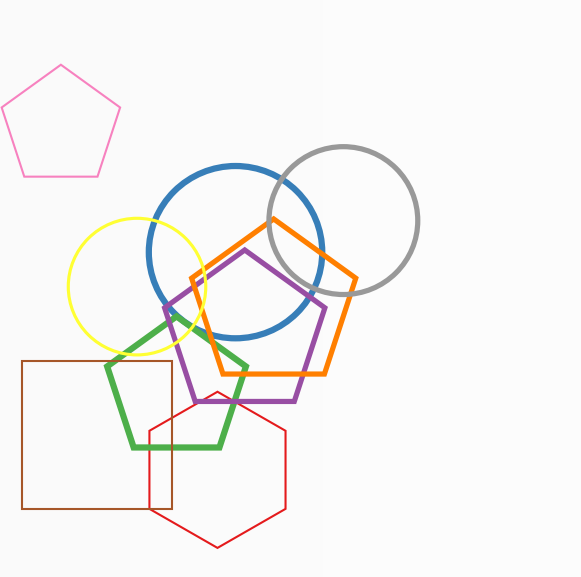[{"shape": "hexagon", "thickness": 1, "radius": 0.68, "center": [0.374, 0.186]}, {"shape": "circle", "thickness": 3, "radius": 0.75, "center": [0.405, 0.563]}, {"shape": "pentagon", "thickness": 3, "radius": 0.63, "center": [0.304, 0.326]}, {"shape": "pentagon", "thickness": 2.5, "radius": 0.72, "center": [0.421, 0.421]}, {"shape": "pentagon", "thickness": 2.5, "radius": 0.74, "center": [0.471, 0.472]}, {"shape": "circle", "thickness": 1.5, "radius": 0.59, "center": [0.236, 0.503]}, {"shape": "square", "thickness": 1, "radius": 0.64, "center": [0.167, 0.246]}, {"shape": "pentagon", "thickness": 1, "radius": 0.54, "center": [0.105, 0.78]}, {"shape": "circle", "thickness": 2.5, "radius": 0.64, "center": [0.591, 0.617]}]